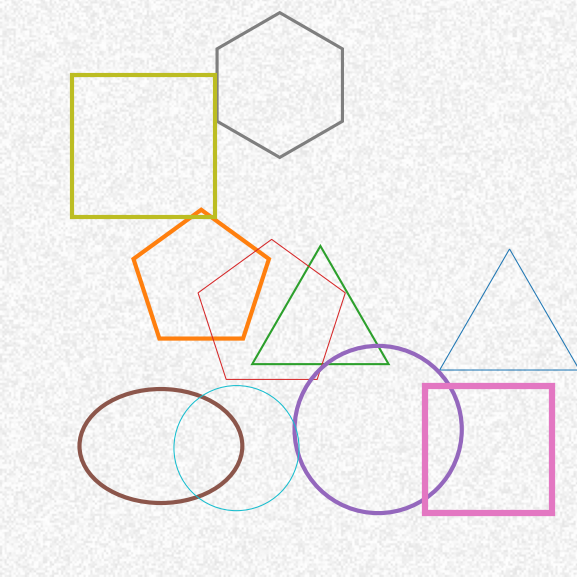[{"shape": "triangle", "thickness": 0.5, "radius": 0.7, "center": [0.882, 0.428]}, {"shape": "pentagon", "thickness": 2, "radius": 0.62, "center": [0.348, 0.513]}, {"shape": "triangle", "thickness": 1, "radius": 0.68, "center": [0.555, 0.437]}, {"shape": "pentagon", "thickness": 0.5, "radius": 0.67, "center": [0.47, 0.451]}, {"shape": "circle", "thickness": 2, "radius": 0.72, "center": [0.655, 0.255]}, {"shape": "oval", "thickness": 2, "radius": 0.7, "center": [0.279, 0.227]}, {"shape": "square", "thickness": 3, "radius": 0.55, "center": [0.846, 0.221]}, {"shape": "hexagon", "thickness": 1.5, "radius": 0.63, "center": [0.484, 0.852]}, {"shape": "square", "thickness": 2, "radius": 0.62, "center": [0.248, 0.746]}, {"shape": "circle", "thickness": 0.5, "radius": 0.54, "center": [0.41, 0.223]}]